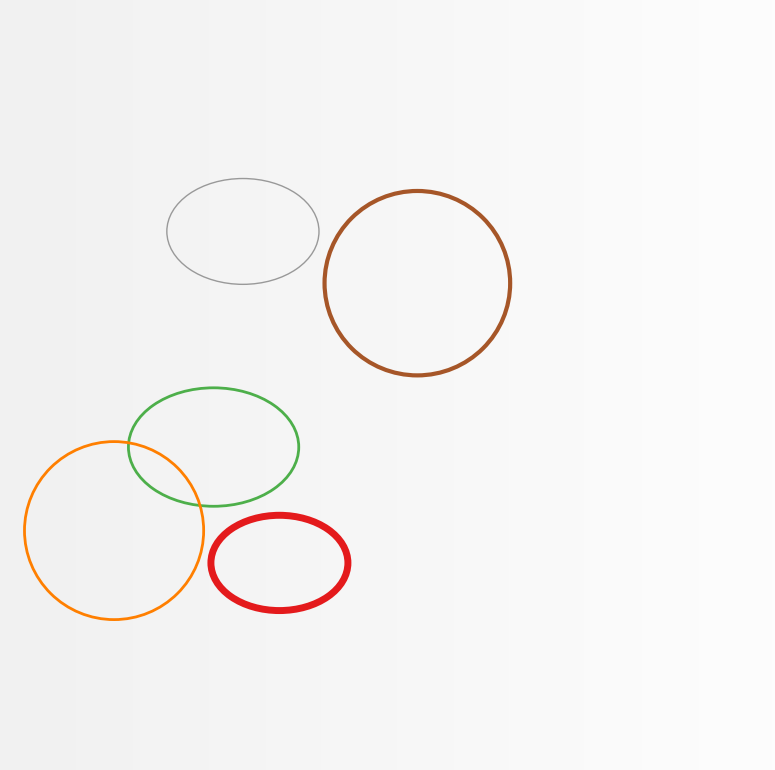[{"shape": "oval", "thickness": 2.5, "radius": 0.44, "center": [0.361, 0.269]}, {"shape": "oval", "thickness": 1, "radius": 0.55, "center": [0.276, 0.419]}, {"shape": "circle", "thickness": 1, "radius": 0.58, "center": [0.147, 0.311]}, {"shape": "circle", "thickness": 1.5, "radius": 0.6, "center": [0.539, 0.632]}, {"shape": "oval", "thickness": 0.5, "radius": 0.49, "center": [0.313, 0.699]}]